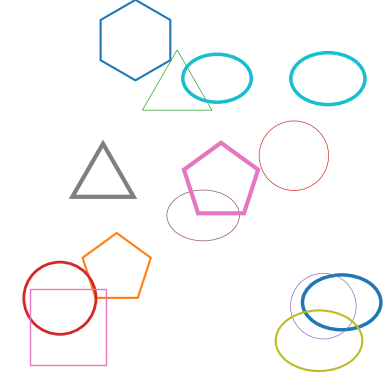[{"shape": "hexagon", "thickness": 1.5, "radius": 0.52, "center": [0.352, 0.896]}, {"shape": "oval", "thickness": 2.5, "radius": 0.51, "center": [0.888, 0.215]}, {"shape": "pentagon", "thickness": 1.5, "radius": 0.47, "center": [0.303, 0.302]}, {"shape": "triangle", "thickness": 0.5, "radius": 0.52, "center": [0.46, 0.766]}, {"shape": "circle", "thickness": 0.5, "radius": 0.45, "center": [0.763, 0.596]}, {"shape": "circle", "thickness": 2, "radius": 0.47, "center": [0.156, 0.225]}, {"shape": "circle", "thickness": 0.5, "radius": 0.43, "center": [0.84, 0.205]}, {"shape": "oval", "thickness": 0.5, "radius": 0.47, "center": [0.528, 0.44]}, {"shape": "pentagon", "thickness": 3, "radius": 0.51, "center": [0.574, 0.528]}, {"shape": "square", "thickness": 1, "radius": 0.49, "center": [0.176, 0.149]}, {"shape": "triangle", "thickness": 3, "radius": 0.46, "center": [0.268, 0.535]}, {"shape": "oval", "thickness": 1.5, "radius": 0.56, "center": [0.829, 0.115]}, {"shape": "oval", "thickness": 2.5, "radius": 0.44, "center": [0.564, 0.797]}, {"shape": "oval", "thickness": 2.5, "radius": 0.48, "center": [0.852, 0.796]}]